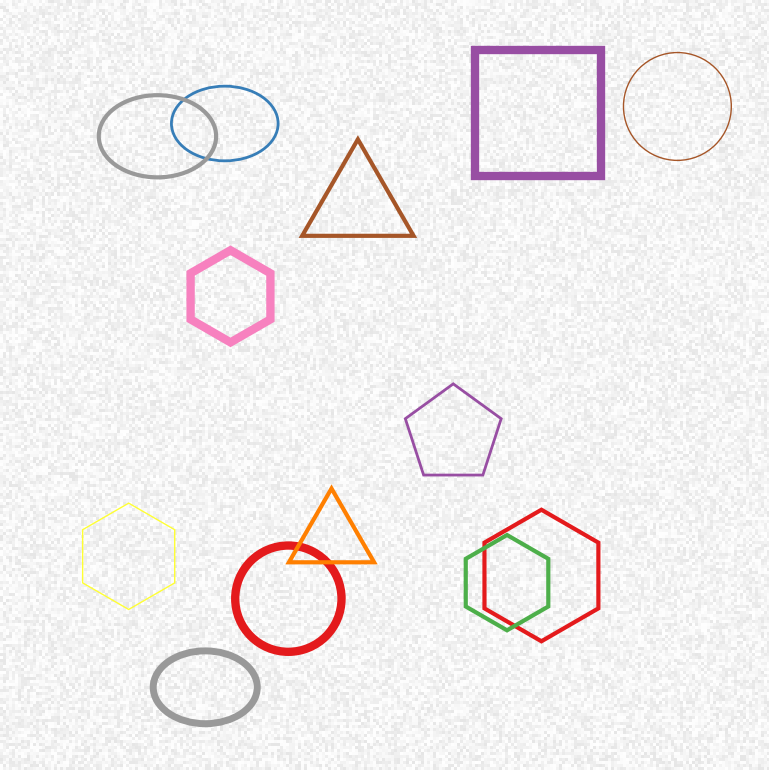[{"shape": "circle", "thickness": 3, "radius": 0.35, "center": [0.375, 0.222]}, {"shape": "hexagon", "thickness": 1.5, "radius": 0.43, "center": [0.703, 0.253]}, {"shape": "oval", "thickness": 1, "radius": 0.35, "center": [0.292, 0.84]}, {"shape": "hexagon", "thickness": 1.5, "radius": 0.31, "center": [0.658, 0.243]}, {"shape": "pentagon", "thickness": 1, "radius": 0.33, "center": [0.589, 0.436]}, {"shape": "square", "thickness": 3, "radius": 0.41, "center": [0.699, 0.853]}, {"shape": "triangle", "thickness": 1.5, "radius": 0.32, "center": [0.431, 0.302]}, {"shape": "hexagon", "thickness": 0.5, "radius": 0.35, "center": [0.167, 0.278]}, {"shape": "triangle", "thickness": 1.5, "radius": 0.42, "center": [0.465, 0.735]}, {"shape": "circle", "thickness": 0.5, "radius": 0.35, "center": [0.88, 0.862]}, {"shape": "hexagon", "thickness": 3, "radius": 0.3, "center": [0.299, 0.615]}, {"shape": "oval", "thickness": 1.5, "radius": 0.38, "center": [0.204, 0.823]}, {"shape": "oval", "thickness": 2.5, "radius": 0.34, "center": [0.267, 0.107]}]